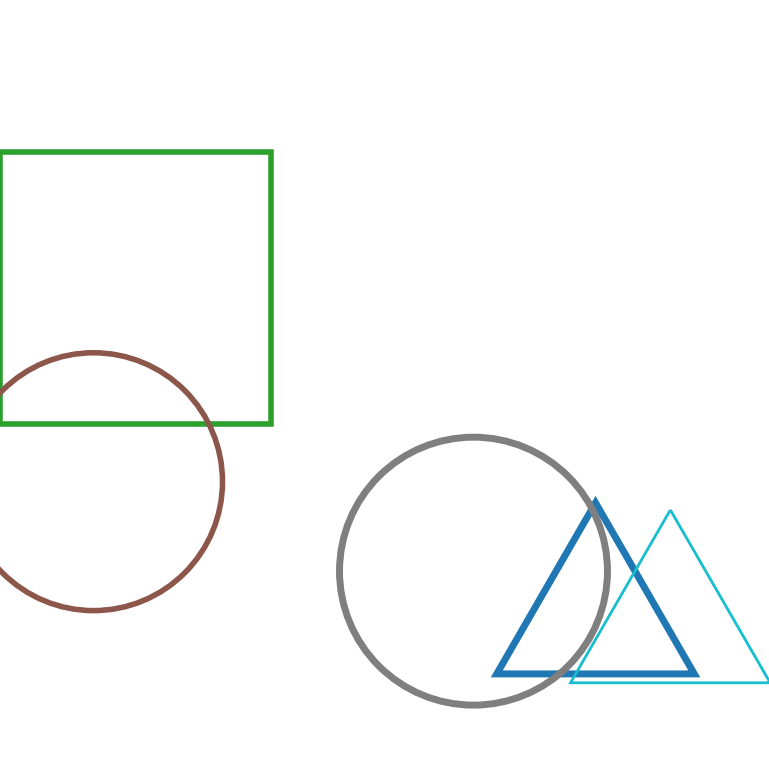[{"shape": "triangle", "thickness": 2.5, "radius": 0.74, "center": [0.773, 0.199]}, {"shape": "square", "thickness": 2, "radius": 0.88, "center": [0.176, 0.626]}, {"shape": "circle", "thickness": 2, "radius": 0.84, "center": [0.122, 0.374]}, {"shape": "circle", "thickness": 2.5, "radius": 0.87, "center": [0.615, 0.258]}, {"shape": "triangle", "thickness": 1, "radius": 0.75, "center": [0.871, 0.188]}]